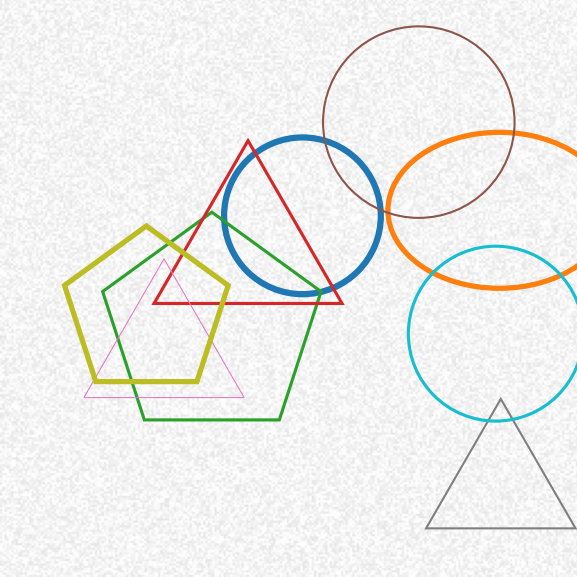[{"shape": "circle", "thickness": 3, "radius": 0.68, "center": [0.524, 0.625]}, {"shape": "oval", "thickness": 2.5, "radius": 0.96, "center": [0.865, 0.635]}, {"shape": "pentagon", "thickness": 1.5, "radius": 0.99, "center": [0.367, 0.433]}, {"shape": "triangle", "thickness": 1.5, "radius": 0.94, "center": [0.43, 0.568]}, {"shape": "circle", "thickness": 1, "radius": 0.83, "center": [0.725, 0.788]}, {"shape": "triangle", "thickness": 0.5, "radius": 0.8, "center": [0.284, 0.391]}, {"shape": "triangle", "thickness": 1, "radius": 0.75, "center": [0.867, 0.159]}, {"shape": "pentagon", "thickness": 2.5, "radius": 0.74, "center": [0.253, 0.459]}, {"shape": "circle", "thickness": 1.5, "radius": 0.76, "center": [0.858, 0.421]}]